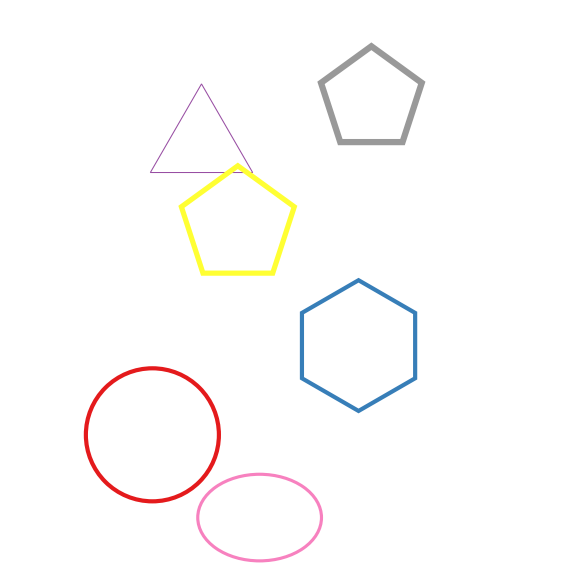[{"shape": "circle", "thickness": 2, "radius": 0.58, "center": [0.264, 0.246]}, {"shape": "hexagon", "thickness": 2, "radius": 0.57, "center": [0.621, 0.401]}, {"shape": "triangle", "thickness": 0.5, "radius": 0.51, "center": [0.349, 0.752]}, {"shape": "pentagon", "thickness": 2.5, "radius": 0.51, "center": [0.412, 0.609]}, {"shape": "oval", "thickness": 1.5, "radius": 0.54, "center": [0.45, 0.103]}, {"shape": "pentagon", "thickness": 3, "radius": 0.46, "center": [0.643, 0.827]}]